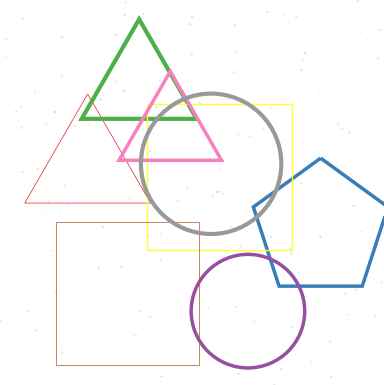[{"shape": "triangle", "thickness": 0.5, "radius": 0.94, "center": [0.228, 0.567]}, {"shape": "pentagon", "thickness": 2.5, "radius": 0.92, "center": [0.833, 0.405]}, {"shape": "triangle", "thickness": 3, "radius": 0.86, "center": [0.361, 0.778]}, {"shape": "circle", "thickness": 2.5, "radius": 0.74, "center": [0.644, 0.192]}, {"shape": "square", "thickness": 1, "radius": 0.94, "center": [0.571, 0.54]}, {"shape": "square", "thickness": 0.5, "radius": 0.93, "center": [0.331, 0.238]}, {"shape": "triangle", "thickness": 2.5, "radius": 0.77, "center": [0.442, 0.661]}, {"shape": "circle", "thickness": 3, "radius": 0.91, "center": [0.548, 0.575]}]